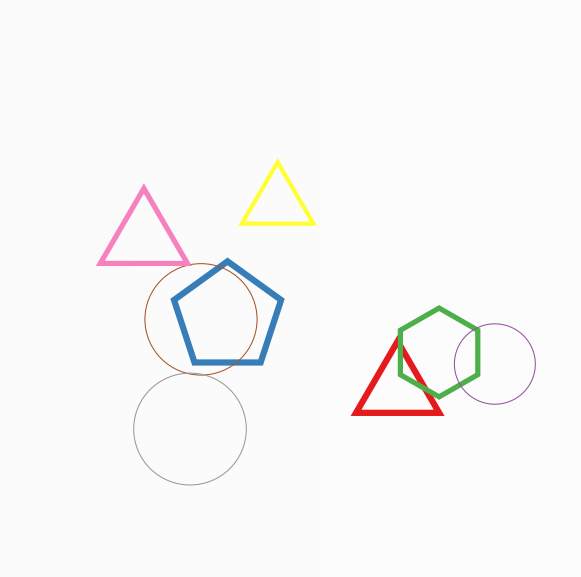[{"shape": "triangle", "thickness": 3, "radius": 0.41, "center": [0.684, 0.326]}, {"shape": "pentagon", "thickness": 3, "radius": 0.48, "center": [0.392, 0.45]}, {"shape": "hexagon", "thickness": 2.5, "radius": 0.38, "center": [0.755, 0.389]}, {"shape": "circle", "thickness": 0.5, "radius": 0.35, "center": [0.851, 0.369]}, {"shape": "triangle", "thickness": 2, "radius": 0.36, "center": [0.478, 0.647]}, {"shape": "circle", "thickness": 0.5, "radius": 0.48, "center": [0.346, 0.446]}, {"shape": "triangle", "thickness": 2.5, "radius": 0.43, "center": [0.248, 0.586]}, {"shape": "circle", "thickness": 0.5, "radius": 0.48, "center": [0.327, 0.256]}]